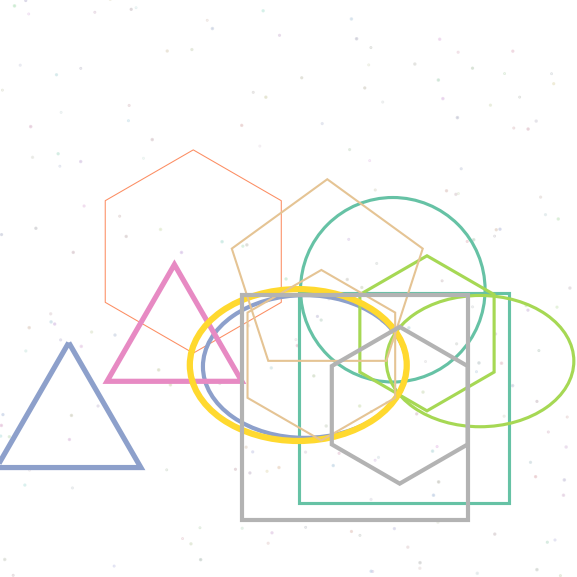[{"shape": "circle", "thickness": 1.5, "radius": 0.8, "center": [0.68, 0.497]}, {"shape": "square", "thickness": 1.5, "radius": 0.91, "center": [0.7, 0.31]}, {"shape": "hexagon", "thickness": 0.5, "radius": 0.88, "center": [0.335, 0.564]}, {"shape": "triangle", "thickness": 2.5, "radius": 0.72, "center": [0.119, 0.262]}, {"shape": "oval", "thickness": 2, "radius": 0.88, "center": [0.528, 0.364]}, {"shape": "triangle", "thickness": 2.5, "radius": 0.67, "center": [0.302, 0.406]}, {"shape": "hexagon", "thickness": 1.5, "radius": 0.67, "center": [0.739, 0.422]}, {"shape": "oval", "thickness": 1.5, "radius": 0.81, "center": [0.831, 0.374]}, {"shape": "oval", "thickness": 3, "radius": 0.94, "center": [0.517, 0.367]}, {"shape": "pentagon", "thickness": 1, "radius": 0.87, "center": [0.567, 0.515]}, {"shape": "hexagon", "thickness": 1, "radius": 0.74, "center": [0.556, 0.384]}, {"shape": "hexagon", "thickness": 2, "radius": 0.68, "center": [0.692, 0.297]}, {"shape": "square", "thickness": 2, "radius": 0.98, "center": [0.615, 0.294]}]